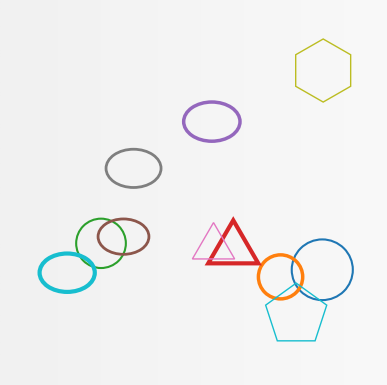[{"shape": "circle", "thickness": 1.5, "radius": 0.39, "center": [0.832, 0.299]}, {"shape": "circle", "thickness": 2.5, "radius": 0.29, "center": [0.724, 0.281]}, {"shape": "circle", "thickness": 1.5, "radius": 0.32, "center": [0.261, 0.368]}, {"shape": "triangle", "thickness": 3, "radius": 0.37, "center": [0.602, 0.353]}, {"shape": "oval", "thickness": 2.5, "radius": 0.36, "center": [0.547, 0.684]}, {"shape": "oval", "thickness": 2, "radius": 0.33, "center": [0.319, 0.385]}, {"shape": "triangle", "thickness": 1, "radius": 0.31, "center": [0.551, 0.359]}, {"shape": "oval", "thickness": 2, "radius": 0.35, "center": [0.345, 0.563]}, {"shape": "hexagon", "thickness": 1, "radius": 0.41, "center": [0.834, 0.817]}, {"shape": "oval", "thickness": 3, "radius": 0.36, "center": [0.173, 0.292]}, {"shape": "pentagon", "thickness": 1, "radius": 0.41, "center": [0.764, 0.182]}]